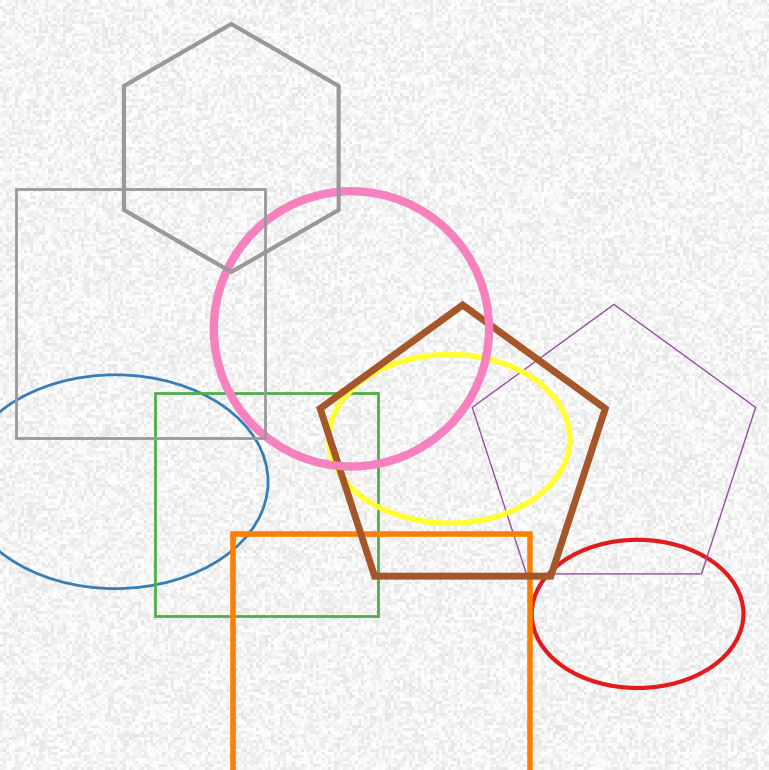[{"shape": "oval", "thickness": 1.5, "radius": 0.69, "center": [0.828, 0.203]}, {"shape": "oval", "thickness": 1, "radius": 0.99, "center": [0.15, 0.374]}, {"shape": "square", "thickness": 1, "radius": 0.72, "center": [0.346, 0.344]}, {"shape": "pentagon", "thickness": 0.5, "radius": 0.97, "center": [0.797, 0.411]}, {"shape": "square", "thickness": 2, "radius": 0.97, "center": [0.495, 0.113]}, {"shape": "oval", "thickness": 2, "radius": 0.78, "center": [0.584, 0.43]}, {"shape": "pentagon", "thickness": 2.5, "radius": 0.97, "center": [0.601, 0.409]}, {"shape": "circle", "thickness": 3, "radius": 0.89, "center": [0.456, 0.573]}, {"shape": "square", "thickness": 1, "radius": 0.81, "center": [0.182, 0.593]}, {"shape": "hexagon", "thickness": 1.5, "radius": 0.81, "center": [0.3, 0.808]}]